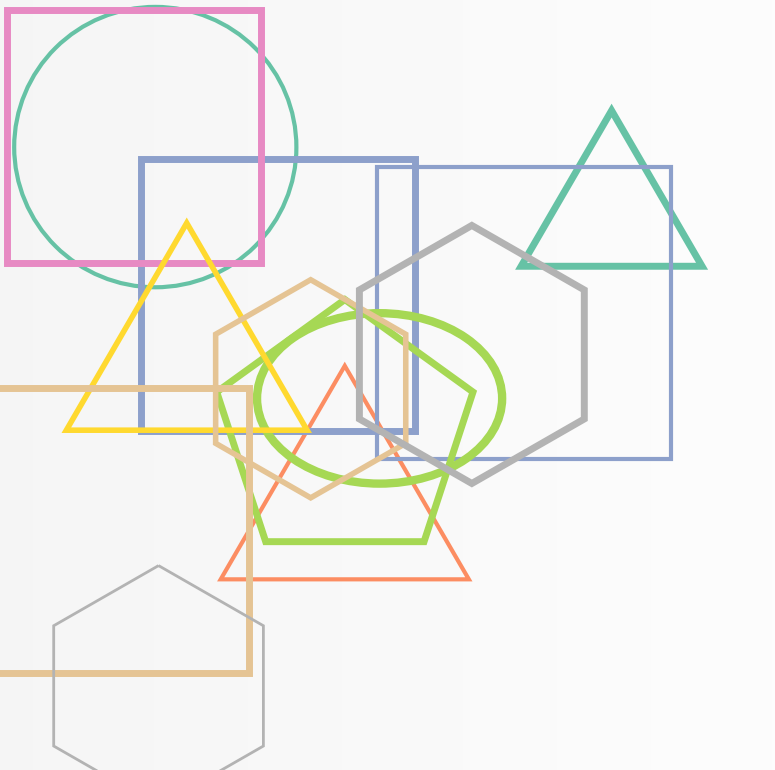[{"shape": "circle", "thickness": 1.5, "radius": 0.91, "center": [0.2, 0.809]}, {"shape": "triangle", "thickness": 2.5, "radius": 0.67, "center": [0.789, 0.722]}, {"shape": "triangle", "thickness": 1.5, "radius": 0.92, "center": [0.445, 0.34]}, {"shape": "square", "thickness": 2.5, "radius": 0.88, "center": [0.358, 0.617]}, {"shape": "square", "thickness": 1.5, "radius": 0.95, "center": [0.676, 0.593]}, {"shape": "square", "thickness": 2.5, "radius": 0.82, "center": [0.173, 0.823]}, {"shape": "pentagon", "thickness": 2.5, "radius": 0.87, "center": [0.445, 0.437]}, {"shape": "oval", "thickness": 3, "radius": 0.79, "center": [0.49, 0.483]}, {"shape": "triangle", "thickness": 2, "radius": 0.9, "center": [0.241, 0.531]}, {"shape": "hexagon", "thickness": 2, "radius": 0.71, "center": [0.401, 0.495]}, {"shape": "square", "thickness": 2.5, "radius": 0.93, "center": [0.135, 0.311]}, {"shape": "hexagon", "thickness": 1, "radius": 0.78, "center": [0.205, 0.109]}, {"shape": "hexagon", "thickness": 2.5, "radius": 0.84, "center": [0.609, 0.54]}]